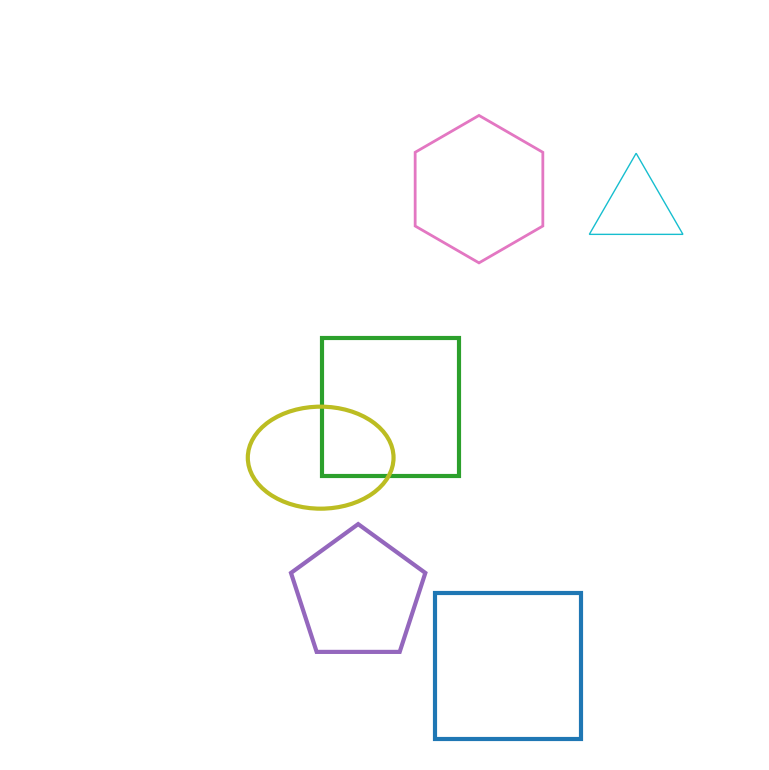[{"shape": "square", "thickness": 1.5, "radius": 0.47, "center": [0.659, 0.135]}, {"shape": "square", "thickness": 1.5, "radius": 0.45, "center": [0.507, 0.471]}, {"shape": "pentagon", "thickness": 1.5, "radius": 0.46, "center": [0.465, 0.228]}, {"shape": "hexagon", "thickness": 1, "radius": 0.48, "center": [0.622, 0.754]}, {"shape": "oval", "thickness": 1.5, "radius": 0.47, "center": [0.416, 0.406]}, {"shape": "triangle", "thickness": 0.5, "radius": 0.35, "center": [0.826, 0.731]}]